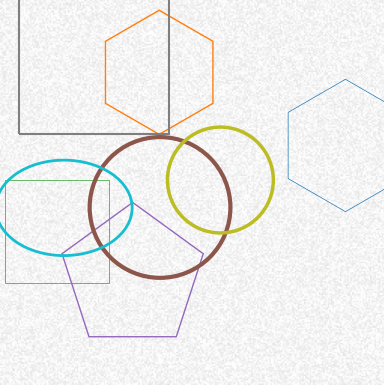[{"shape": "hexagon", "thickness": 0.5, "radius": 0.86, "center": [0.897, 0.622]}, {"shape": "hexagon", "thickness": 1, "radius": 0.81, "center": [0.413, 0.812]}, {"shape": "square", "thickness": 0.5, "radius": 0.67, "center": [0.148, 0.398]}, {"shape": "pentagon", "thickness": 1, "radius": 0.96, "center": [0.344, 0.281]}, {"shape": "circle", "thickness": 3, "radius": 0.91, "center": [0.416, 0.461]}, {"shape": "square", "thickness": 1.5, "radius": 0.98, "center": [0.244, 0.846]}, {"shape": "circle", "thickness": 2.5, "radius": 0.69, "center": [0.572, 0.532]}, {"shape": "oval", "thickness": 2, "radius": 0.89, "center": [0.166, 0.46]}]